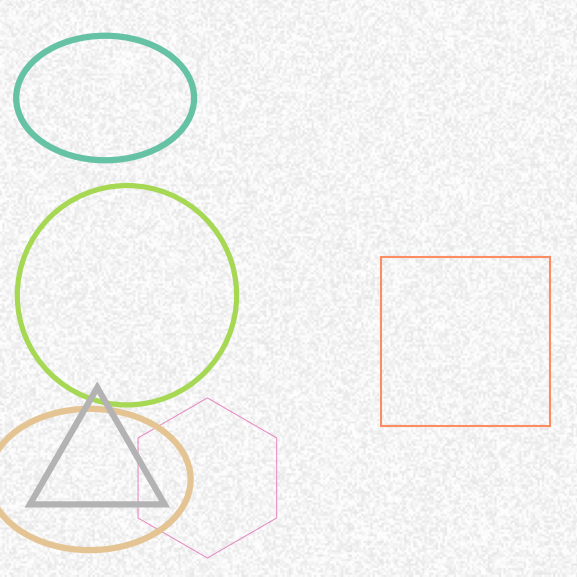[{"shape": "oval", "thickness": 3, "radius": 0.77, "center": [0.182, 0.829]}, {"shape": "square", "thickness": 1, "radius": 0.73, "center": [0.806, 0.408]}, {"shape": "hexagon", "thickness": 0.5, "radius": 0.69, "center": [0.359, 0.172]}, {"shape": "circle", "thickness": 2.5, "radius": 0.95, "center": [0.22, 0.488]}, {"shape": "oval", "thickness": 3, "radius": 0.87, "center": [0.155, 0.169]}, {"shape": "triangle", "thickness": 3, "radius": 0.67, "center": [0.168, 0.193]}]